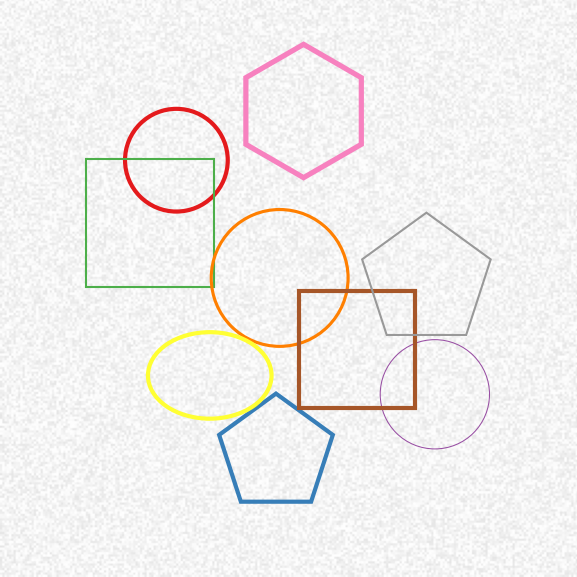[{"shape": "circle", "thickness": 2, "radius": 0.44, "center": [0.305, 0.722]}, {"shape": "pentagon", "thickness": 2, "radius": 0.52, "center": [0.478, 0.214]}, {"shape": "square", "thickness": 1, "radius": 0.55, "center": [0.259, 0.613]}, {"shape": "circle", "thickness": 0.5, "radius": 0.47, "center": [0.753, 0.316]}, {"shape": "circle", "thickness": 1.5, "radius": 0.59, "center": [0.484, 0.518]}, {"shape": "oval", "thickness": 2, "radius": 0.53, "center": [0.363, 0.349]}, {"shape": "square", "thickness": 2, "radius": 0.5, "center": [0.618, 0.394]}, {"shape": "hexagon", "thickness": 2.5, "radius": 0.58, "center": [0.526, 0.807]}, {"shape": "pentagon", "thickness": 1, "radius": 0.59, "center": [0.738, 0.514]}]